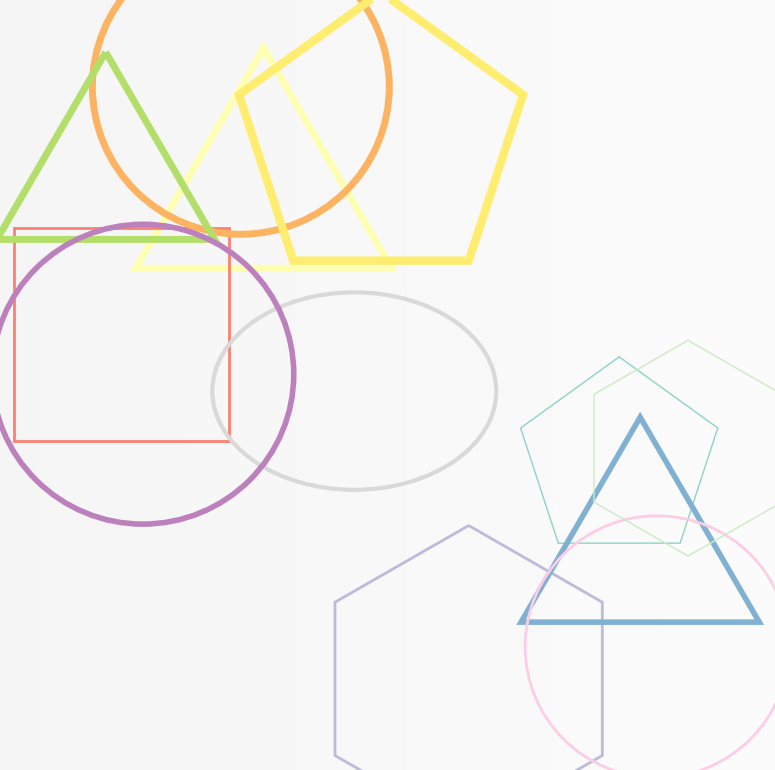[{"shape": "pentagon", "thickness": 0.5, "radius": 0.67, "center": [0.799, 0.403]}, {"shape": "triangle", "thickness": 2.5, "radius": 0.95, "center": [0.34, 0.747]}, {"shape": "hexagon", "thickness": 1, "radius": 1.0, "center": [0.605, 0.118]}, {"shape": "square", "thickness": 1, "radius": 0.69, "center": [0.156, 0.565]}, {"shape": "triangle", "thickness": 2, "radius": 0.89, "center": [0.826, 0.281]}, {"shape": "circle", "thickness": 2.5, "radius": 0.96, "center": [0.311, 0.887]}, {"shape": "triangle", "thickness": 2.5, "radius": 0.81, "center": [0.136, 0.77]}, {"shape": "circle", "thickness": 1, "radius": 0.85, "center": [0.848, 0.16]}, {"shape": "oval", "thickness": 1.5, "radius": 0.92, "center": [0.457, 0.492]}, {"shape": "circle", "thickness": 2, "radius": 0.97, "center": [0.184, 0.514]}, {"shape": "hexagon", "thickness": 0.5, "radius": 0.7, "center": [0.888, 0.418]}, {"shape": "pentagon", "thickness": 3, "radius": 0.96, "center": [0.492, 0.817]}]